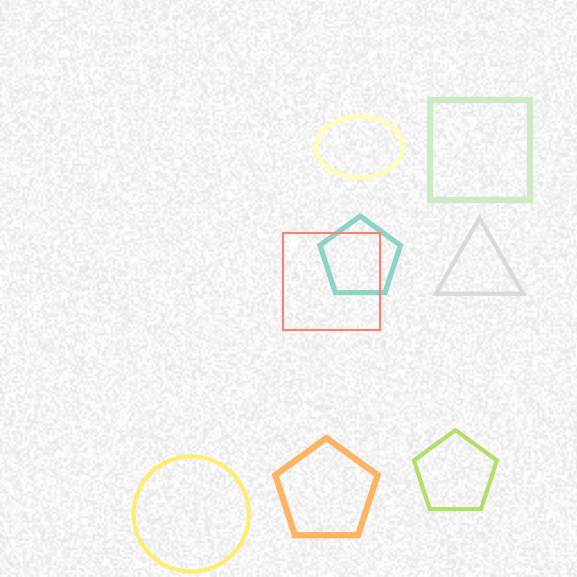[{"shape": "pentagon", "thickness": 2.5, "radius": 0.37, "center": [0.624, 0.552]}, {"shape": "oval", "thickness": 2, "radius": 0.38, "center": [0.622, 0.744]}, {"shape": "square", "thickness": 1, "radius": 0.42, "center": [0.574, 0.512]}, {"shape": "pentagon", "thickness": 3, "radius": 0.47, "center": [0.565, 0.148]}, {"shape": "pentagon", "thickness": 2, "radius": 0.38, "center": [0.789, 0.179]}, {"shape": "triangle", "thickness": 2, "radius": 0.44, "center": [0.83, 0.534]}, {"shape": "square", "thickness": 3, "radius": 0.44, "center": [0.831, 0.74]}, {"shape": "circle", "thickness": 2, "radius": 0.5, "center": [0.331, 0.109]}]